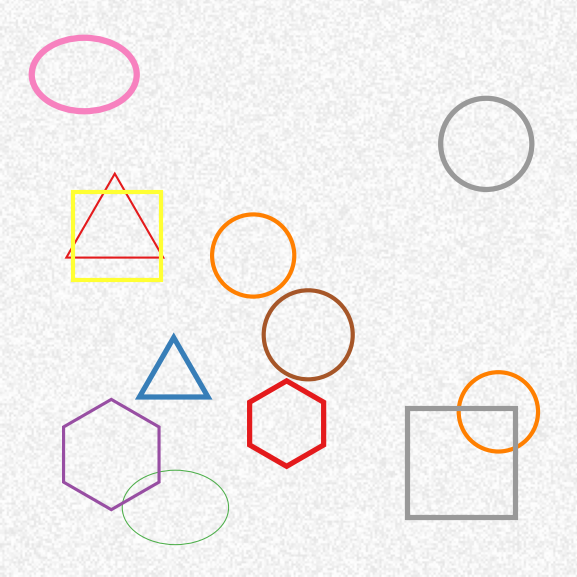[{"shape": "triangle", "thickness": 1, "radius": 0.48, "center": [0.199, 0.602]}, {"shape": "hexagon", "thickness": 2.5, "radius": 0.37, "center": [0.496, 0.266]}, {"shape": "triangle", "thickness": 2.5, "radius": 0.34, "center": [0.301, 0.346]}, {"shape": "oval", "thickness": 0.5, "radius": 0.46, "center": [0.304, 0.12]}, {"shape": "hexagon", "thickness": 1.5, "radius": 0.48, "center": [0.193, 0.212]}, {"shape": "circle", "thickness": 2, "radius": 0.34, "center": [0.863, 0.286]}, {"shape": "circle", "thickness": 2, "radius": 0.36, "center": [0.438, 0.557]}, {"shape": "square", "thickness": 2, "radius": 0.38, "center": [0.202, 0.59]}, {"shape": "circle", "thickness": 2, "radius": 0.39, "center": [0.534, 0.419]}, {"shape": "oval", "thickness": 3, "radius": 0.45, "center": [0.146, 0.87]}, {"shape": "square", "thickness": 2.5, "radius": 0.47, "center": [0.799, 0.198]}, {"shape": "circle", "thickness": 2.5, "radius": 0.39, "center": [0.842, 0.75]}]